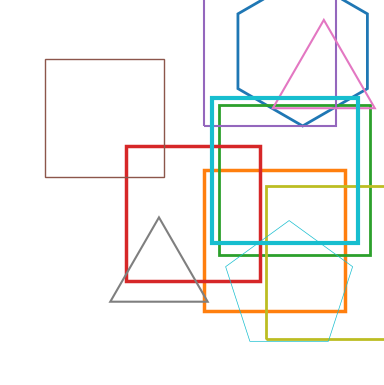[{"shape": "hexagon", "thickness": 2, "radius": 0.97, "center": [0.786, 0.867]}, {"shape": "square", "thickness": 2.5, "radius": 0.92, "center": [0.714, 0.376]}, {"shape": "square", "thickness": 2, "radius": 0.98, "center": [0.764, 0.533]}, {"shape": "square", "thickness": 2.5, "radius": 0.87, "center": [0.501, 0.445]}, {"shape": "square", "thickness": 1.5, "radius": 0.86, "center": [0.702, 0.844]}, {"shape": "square", "thickness": 1, "radius": 0.77, "center": [0.272, 0.693]}, {"shape": "triangle", "thickness": 1.5, "radius": 0.76, "center": [0.841, 0.795]}, {"shape": "triangle", "thickness": 1.5, "radius": 0.73, "center": [0.413, 0.289]}, {"shape": "square", "thickness": 2, "radius": 0.99, "center": [0.888, 0.317]}, {"shape": "pentagon", "thickness": 0.5, "radius": 0.87, "center": [0.751, 0.254]}, {"shape": "square", "thickness": 3, "radius": 0.94, "center": [0.74, 0.558]}]